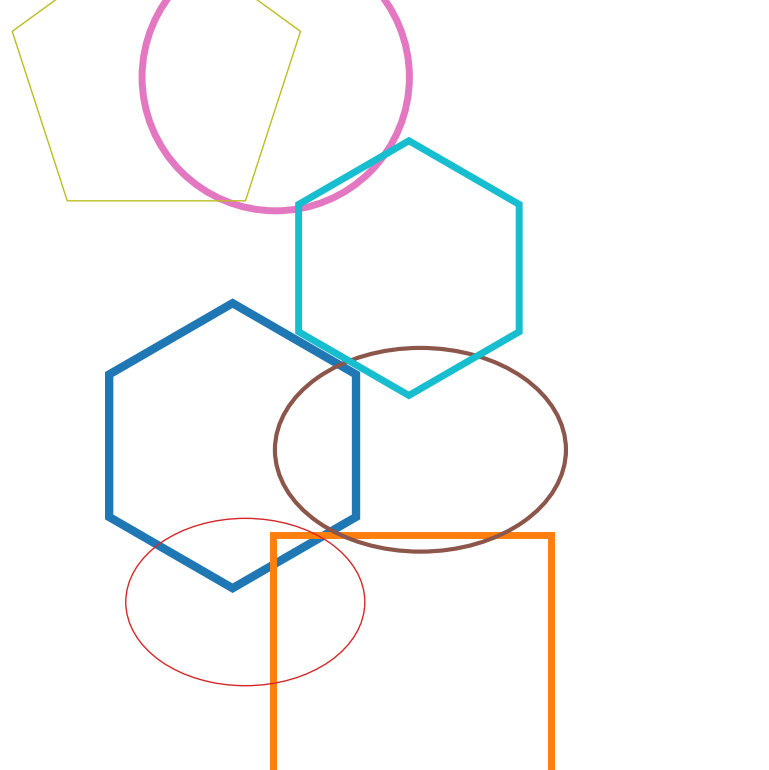[{"shape": "hexagon", "thickness": 3, "radius": 0.93, "center": [0.302, 0.421]}, {"shape": "square", "thickness": 2.5, "radius": 0.9, "center": [0.535, 0.124]}, {"shape": "oval", "thickness": 0.5, "radius": 0.78, "center": [0.319, 0.218]}, {"shape": "oval", "thickness": 1.5, "radius": 0.94, "center": [0.546, 0.416]}, {"shape": "circle", "thickness": 2.5, "radius": 0.87, "center": [0.358, 0.9]}, {"shape": "pentagon", "thickness": 0.5, "radius": 0.98, "center": [0.203, 0.898]}, {"shape": "hexagon", "thickness": 2.5, "radius": 0.83, "center": [0.531, 0.652]}]